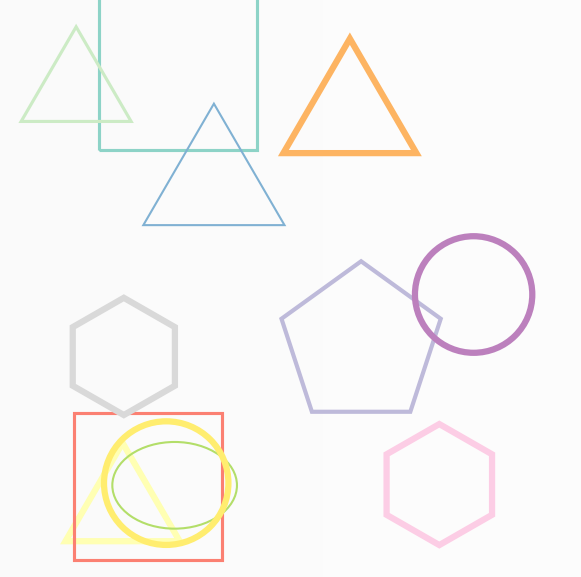[{"shape": "square", "thickness": 1.5, "radius": 0.68, "center": [0.306, 0.875]}, {"shape": "triangle", "thickness": 3, "radius": 0.57, "center": [0.211, 0.119]}, {"shape": "pentagon", "thickness": 2, "radius": 0.72, "center": [0.621, 0.403]}, {"shape": "square", "thickness": 1.5, "radius": 0.64, "center": [0.255, 0.157]}, {"shape": "triangle", "thickness": 1, "radius": 0.7, "center": [0.368, 0.679]}, {"shape": "triangle", "thickness": 3, "radius": 0.66, "center": [0.602, 0.8]}, {"shape": "oval", "thickness": 1, "radius": 0.54, "center": [0.3, 0.159]}, {"shape": "hexagon", "thickness": 3, "radius": 0.52, "center": [0.756, 0.16]}, {"shape": "hexagon", "thickness": 3, "radius": 0.51, "center": [0.213, 0.382]}, {"shape": "circle", "thickness": 3, "radius": 0.5, "center": [0.815, 0.489]}, {"shape": "triangle", "thickness": 1.5, "radius": 0.55, "center": [0.131, 0.843]}, {"shape": "circle", "thickness": 3, "radius": 0.54, "center": [0.286, 0.163]}]